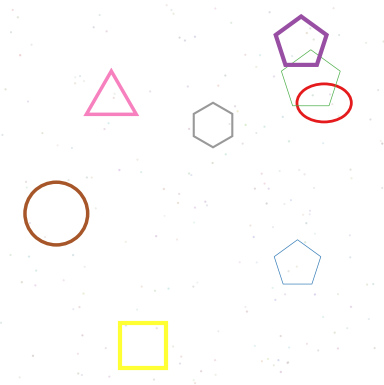[{"shape": "oval", "thickness": 2, "radius": 0.35, "center": [0.842, 0.733]}, {"shape": "pentagon", "thickness": 0.5, "radius": 0.32, "center": [0.773, 0.314]}, {"shape": "pentagon", "thickness": 0.5, "radius": 0.4, "center": [0.807, 0.79]}, {"shape": "pentagon", "thickness": 3, "radius": 0.35, "center": [0.782, 0.888]}, {"shape": "square", "thickness": 3, "radius": 0.3, "center": [0.371, 0.102]}, {"shape": "circle", "thickness": 2.5, "radius": 0.41, "center": [0.146, 0.445]}, {"shape": "triangle", "thickness": 2.5, "radius": 0.37, "center": [0.289, 0.74]}, {"shape": "hexagon", "thickness": 1.5, "radius": 0.29, "center": [0.553, 0.675]}]